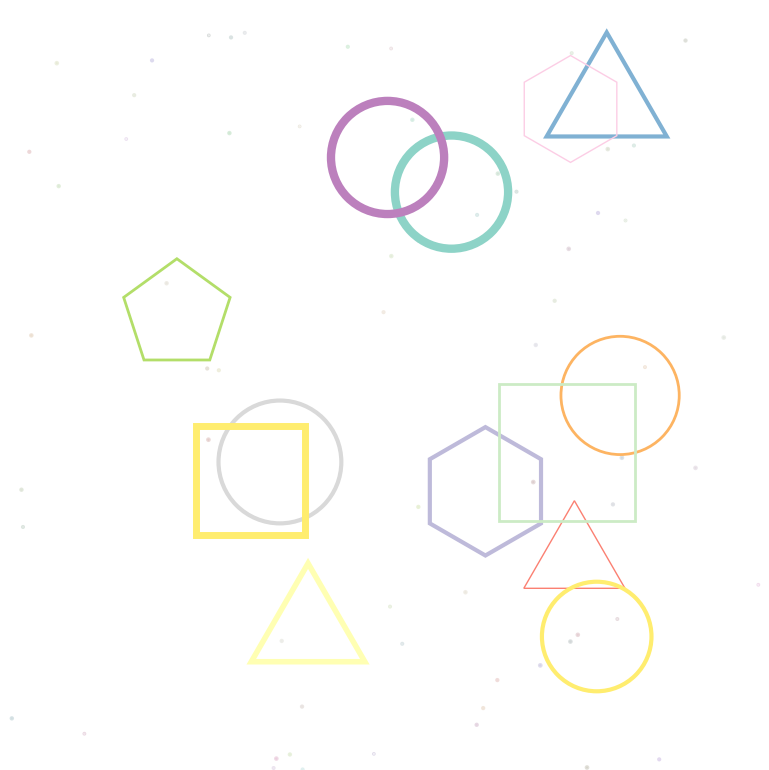[{"shape": "circle", "thickness": 3, "radius": 0.37, "center": [0.586, 0.751]}, {"shape": "triangle", "thickness": 2, "radius": 0.43, "center": [0.4, 0.183]}, {"shape": "hexagon", "thickness": 1.5, "radius": 0.42, "center": [0.63, 0.362]}, {"shape": "triangle", "thickness": 0.5, "radius": 0.38, "center": [0.746, 0.274]}, {"shape": "triangle", "thickness": 1.5, "radius": 0.45, "center": [0.788, 0.868]}, {"shape": "circle", "thickness": 1, "radius": 0.38, "center": [0.805, 0.486]}, {"shape": "pentagon", "thickness": 1, "radius": 0.36, "center": [0.23, 0.591]}, {"shape": "hexagon", "thickness": 0.5, "radius": 0.35, "center": [0.741, 0.858]}, {"shape": "circle", "thickness": 1.5, "radius": 0.4, "center": [0.364, 0.4]}, {"shape": "circle", "thickness": 3, "radius": 0.37, "center": [0.503, 0.795]}, {"shape": "square", "thickness": 1, "radius": 0.44, "center": [0.736, 0.413]}, {"shape": "square", "thickness": 2.5, "radius": 0.36, "center": [0.325, 0.376]}, {"shape": "circle", "thickness": 1.5, "radius": 0.36, "center": [0.775, 0.173]}]